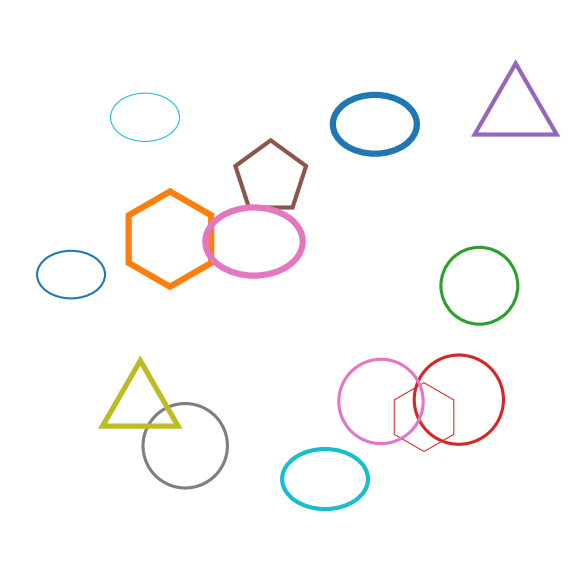[{"shape": "oval", "thickness": 3, "radius": 0.36, "center": [0.649, 0.784]}, {"shape": "oval", "thickness": 1, "radius": 0.29, "center": [0.123, 0.524]}, {"shape": "hexagon", "thickness": 3, "radius": 0.41, "center": [0.294, 0.585]}, {"shape": "circle", "thickness": 1.5, "radius": 0.33, "center": [0.83, 0.504]}, {"shape": "circle", "thickness": 1.5, "radius": 0.39, "center": [0.795, 0.307]}, {"shape": "hexagon", "thickness": 0.5, "radius": 0.3, "center": [0.734, 0.277]}, {"shape": "triangle", "thickness": 2, "radius": 0.41, "center": [0.893, 0.807]}, {"shape": "pentagon", "thickness": 2, "radius": 0.32, "center": [0.469, 0.692]}, {"shape": "oval", "thickness": 3, "radius": 0.42, "center": [0.44, 0.581]}, {"shape": "circle", "thickness": 1.5, "radius": 0.37, "center": [0.66, 0.304]}, {"shape": "circle", "thickness": 1.5, "radius": 0.37, "center": [0.321, 0.227]}, {"shape": "triangle", "thickness": 2.5, "radius": 0.38, "center": [0.243, 0.299]}, {"shape": "oval", "thickness": 0.5, "radius": 0.3, "center": [0.251, 0.796]}, {"shape": "oval", "thickness": 2, "radius": 0.37, "center": [0.563, 0.17]}]